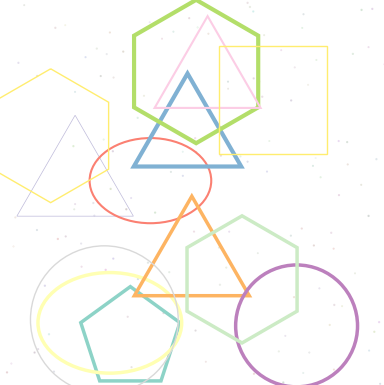[{"shape": "pentagon", "thickness": 2.5, "radius": 0.68, "center": [0.339, 0.12]}, {"shape": "oval", "thickness": 2.5, "radius": 0.93, "center": [0.285, 0.161]}, {"shape": "triangle", "thickness": 0.5, "radius": 0.87, "center": [0.195, 0.526]}, {"shape": "oval", "thickness": 1.5, "radius": 0.79, "center": [0.391, 0.531]}, {"shape": "triangle", "thickness": 3, "radius": 0.81, "center": [0.487, 0.648]}, {"shape": "triangle", "thickness": 2.5, "radius": 0.86, "center": [0.498, 0.318]}, {"shape": "hexagon", "thickness": 3, "radius": 0.93, "center": [0.509, 0.814]}, {"shape": "triangle", "thickness": 1.5, "radius": 0.79, "center": [0.539, 0.799]}, {"shape": "circle", "thickness": 1, "radius": 0.96, "center": [0.271, 0.17]}, {"shape": "circle", "thickness": 2.5, "radius": 0.79, "center": [0.77, 0.153]}, {"shape": "hexagon", "thickness": 2.5, "radius": 0.83, "center": [0.629, 0.274]}, {"shape": "hexagon", "thickness": 1, "radius": 0.87, "center": [0.132, 0.647]}, {"shape": "square", "thickness": 1, "radius": 0.7, "center": [0.71, 0.74]}]